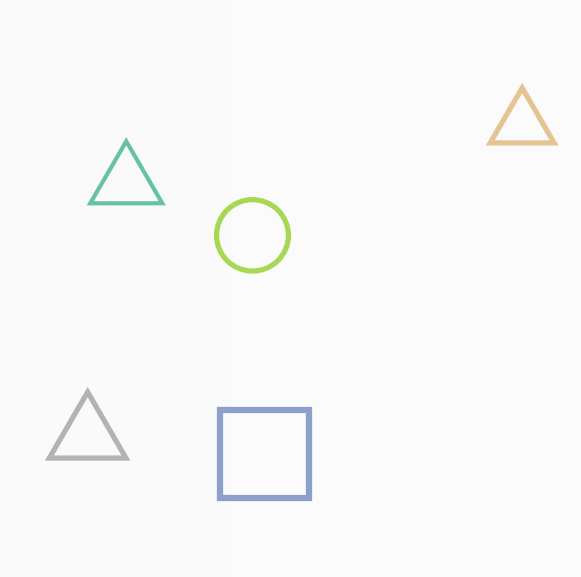[{"shape": "triangle", "thickness": 2, "radius": 0.36, "center": [0.217, 0.683]}, {"shape": "square", "thickness": 3, "radius": 0.38, "center": [0.455, 0.213]}, {"shape": "circle", "thickness": 2.5, "radius": 0.31, "center": [0.434, 0.592]}, {"shape": "triangle", "thickness": 2.5, "radius": 0.32, "center": [0.898, 0.783]}, {"shape": "triangle", "thickness": 2.5, "radius": 0.38, "center": [0.151, 0.244]}]